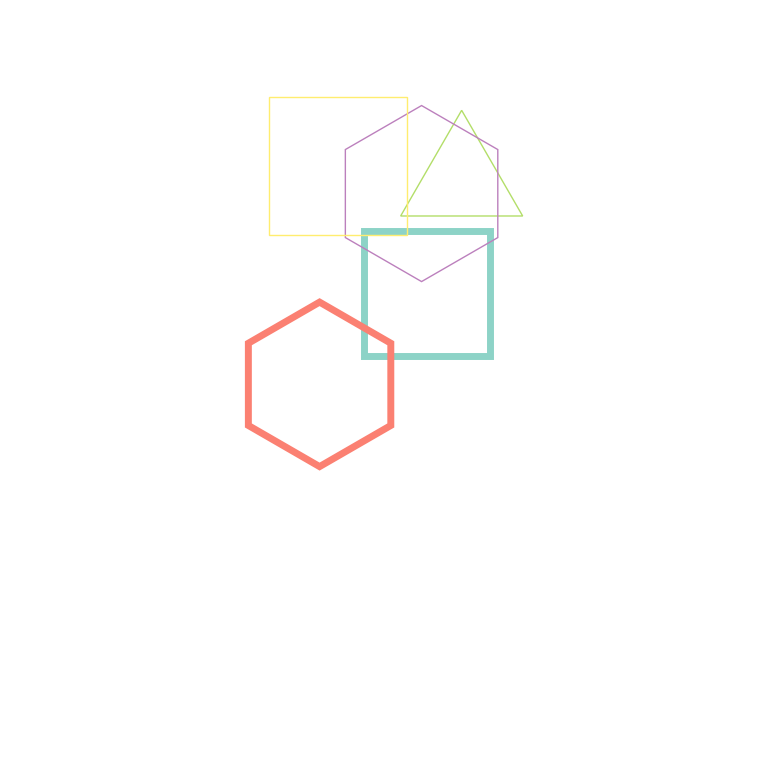[{"shape": "square", "thickness": 2.5, "radius": 0.41, "center": [0.555, 0.619]}, {"shape": "hexagon", "thickness": 2.5, "radius": 0.53, "center": [0.415, 0.501]}, {"shape": "triangle", "thickness": 0.5, "radius": 0.46, "center": [0.6, 0.765]}, {"shape": "hexagon", "thickness": 0.5, "radius": 0.57, "center": [0.547, 0.749]}, {"shape": "square", "thickness": 0.5, "radius": 0.45, "center": [0.439, 0.784]}]